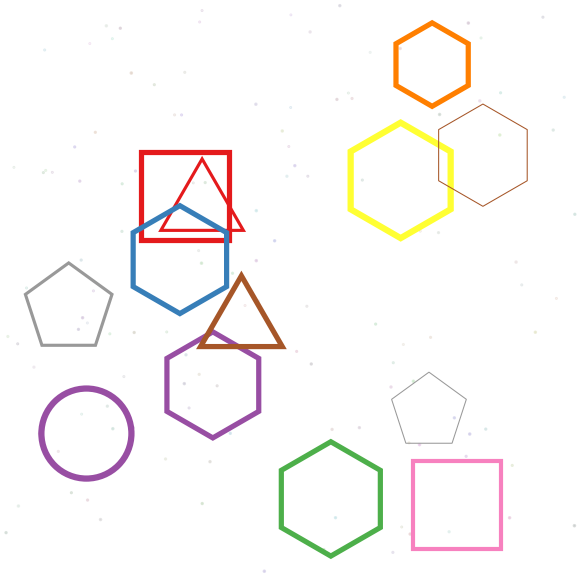[{"shape": "triangle", "thickness": 1.5, "radius": 0.41, "center": [0.35, 0.641]}, {"shape": "square", "thickness": 2.5, "radius": 0.38, "center": [0.32, 0.659]}, {"shape": "hexagon", "thickness": 2.5, "radius": 0.47, "center": [0.311, 0.55]}, {"shape": "hexagon", "thickness": 2.5, "radius": 0.5, "center": [0.573, 0.135]}, {"shape": "hexagon", "thickness": 2.5, "radius": 0.46, "center": [0.369, 0.333]}, {"shape": "circle", "thickness": 3, "radius": 0.39, "center": [0.15, 0.248]}, {"shape": "hexagon", "thickness": 2.5, "radius": 0.36, "center": [0.748, 0.887]}, {"shape": "hexagon", "thickness": 3, "radius": 0.5, "center": [0.694, 0.687]}, {"shape": "hexagon", "thickness": 0.5, "radius": 0.44, "center": [0.836, 0.73]}, {"shape": "triangle", "thickness": 2.5, "radius": 0.41, "center": [0.418, 0.44]}, {"shape": "square", "thickness": 2, "radius": 0.38, "center": [0.791, 0.125]}, {"shape": "pentagon", "thickness": 0.5, "radius": 0.34, "center": [0.743, 0.287]}, {"shape": "pentagon", "thickness": 1.5, "radius": 0.39, "center": [0.119, 0.465]}]